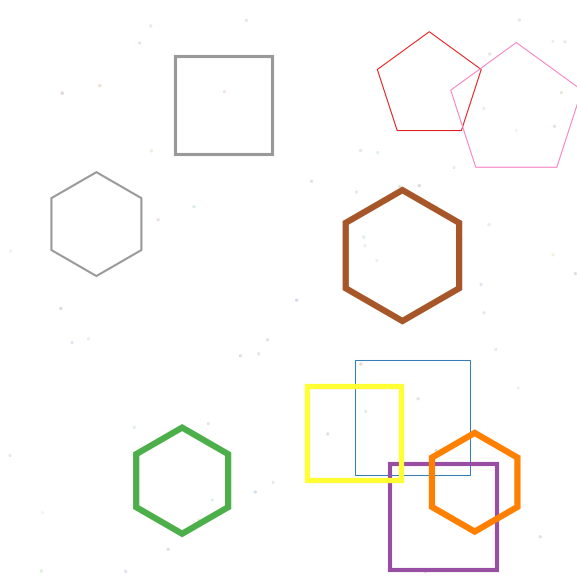[{"shape": "pentagon", "thickness": 0.5, "radius": 0.47, "center": [0.743, 0.85]}, {"shape": "square", "thickness": 0.5, "radius": 0.5, "center": [0.714, 0.277]}, {"shape": "hexagon", "thickness": 3, "radius": 0.46, "center": [0.315, 0.167]}, {"shape": "square", "thickness": 2, "radius": 0.46, "center": [0.768, 0.104]}, {"shape": "hexagon", "thickness": 3, "radius": 0.43, "center": [0.822, 0.164]}, {"shape": "square", "thickness": 2.5, "radius": 0.41, "center": [0.613, 0.25]}, {"shape": "hexagon", "thickness": 3, "radius": 0.57, "center": [0.697, 0.557]}, {"shape": "pentagon", "thickness": 0.5, "radius": 0.6, "center": [0.894, 0.806]}, {"shape": "hexagon", "thickness": 1, "radius": 0.45, "center": [0.167, 0.611]}, {"shape": "square", "thickness": 1.5, "radius": 0.42, "center": [0.387, 0.817]}]